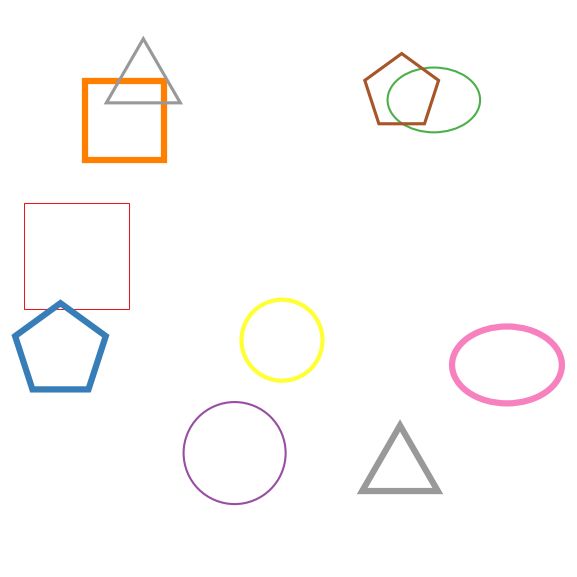[{"shape": "square", "thickness": 0.5, "radius": 0.46, "center": [0.132, 0.556]}, {"shape": "pentagon", "thickness": 3, "radius": 0.41, "center": [0.105, 0.392]}, {"shape": "oval", "thickness": 1, "radius": 0.4, "center": [0.751, 0.826]}, {"shape": "circle", "thickness": 1, "radius": 0.44, "center": [0.406, 0.215]}, {"shape": "square", "thickness": 3, "radius": 0.34, "center": [0.216, 0.791]}, {"shape": "circle", "thickness": 2, "radius": 0.35, "center": [0.488, 0.41]}, {"shape": "pentagon", "thickness": 1.5, "radius": 0.34, "center": [0.696, 0.839]}, {"shape": "oval", "thickness": 3, "radius": 0.48, "center": [0.878, 0.367]}, {"shape": "triangle", "thickness": 1.5, "radius": 0.37, "center": [0.248, 0.858]}, {"shape": "triangle", "thickness": 3, "radius": 0.38, "center": [0.693, 0.187]}]